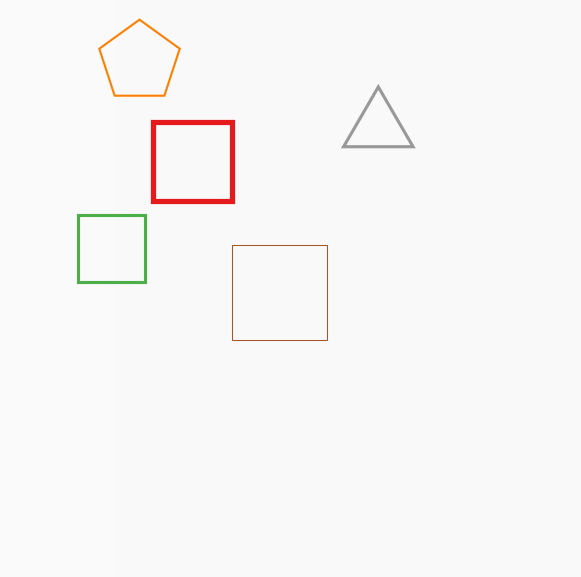[{"shape": "square", "thickness": 2.5, "radius": 0.34, "center": [0.331, 0.72]}, {"shape": "square", "thickness": 1.5, "radius": 0.29, "center": [0.192, 0.57]}, {"shape": "pentagon", "thickness": 1, "radius": 0.36, "center": [0.24, 0.892]}, {"shape": "square", "thickness": 0.5, "radius": 0.41, "center": [0.481, 0.492]}, {"shape": "triangle", "thickness": 1.5, "radius": 0.35, "center": [0.651, 0.78]}]